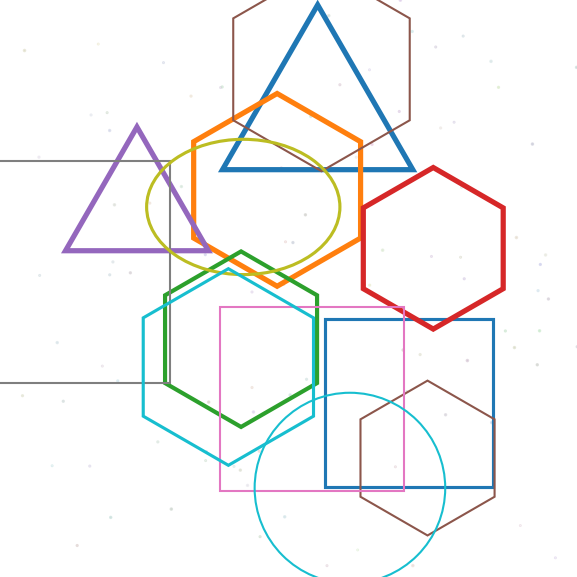[{"shape": "square", "thickness": 1.5, "radius": 0.73, "center": [0.708, 0.302]}, {"shape": "triangle", "thickness": 2.5, "radius": 0.95, "center": [0.55, 0.8]}, {"shape": "hexagon", "thickness": 2.5, "radius": 0.83, "center": [0.48, 0.67]}, {"shape": "hexagon", "thickness": 2, "radius": 0.76, "center": [0.417, 0.412]}, {"shape": "hexagon", "thickness": 2.5, "radius": 0.7, "center": [0.75, 0.569]}, {"shape": "triangle", "thickness": 2.5, "radius": 0.71, "center": [0.237, 0.636]}, {"shape": "hexagon", "thickness": 1, "radius": 0.88, "center": [0.557, 0.879]}, {"shape": "hexagon", "thickness": 1, "radius": 0.67, "center": [0.74, 0.206]}, {"shape": "square", "thickness": 1, "radius": 0.8, "center": [0.541, 0.308]}, {"shape": "square", "thickness": 1, "radius": 0.96, "center": [0.103, 0.528]}, {"shape": "oval", "thickness": 1.5, "radius": 0.84, "center": [0.421, 0.641]}, {"shape": "circle", "thickness": 1, "radius": 0.83, "center": [0.606, 0.154]}, {"shape": "hexagon", "thickness": 1.5, "radius": 0.85, "center": [0.395, 0.364]}]